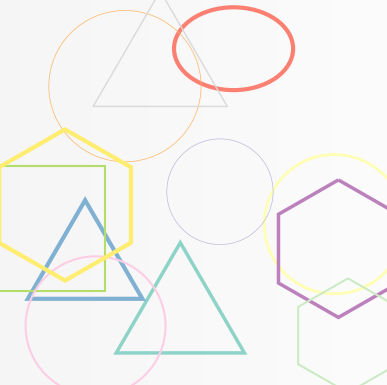[{"shape": "triangle", "thickness": 2.5, "radius": 0.95, "center": [0.465, 0.179]}, {"shape": "circle", "thickness": 2, "radius": 0.9, "center": [0.863, 0.418]}, {"shape": "circle", "thickness": 0.5, "radius": 0.69, "center": [0.568, 0.502]}, {"shape": "oval", "thickness": 3, "radius": 0.77, "center": [0.603, 0.873]}, {"shape": "triangle", "thickness": 3, "radius": 0.85, "center": [0.22, 0.309]}, {"shape": "circle", "thickness": 0.5, "radius": 0.98, "center": [0.322, 0.776]}, {"shape": "square", "thickness": 1.5, "radius": 0.81, "center": [0.107, 0.406]}, {"shape": "circle", "thickness": 1.5, "radius": 0.9, "center": [0.247, 0.154]}, {"shape": "triangle", "thickness": 1, "radius": 1.0, "center": [0.414, 0.823]}, {"shape": "hexagon", "thickness": 2.5, "radius": 0.89, "center": [0.873, 0.354]}, {"shape": "hexagon", "thickness": 1.5, "radius": 0.74, "center": [0.898, 0.128]}, {"shape": "hexagon", "thickness": 3, "radius": 0.98, "center": [0.168, 0.468]}]